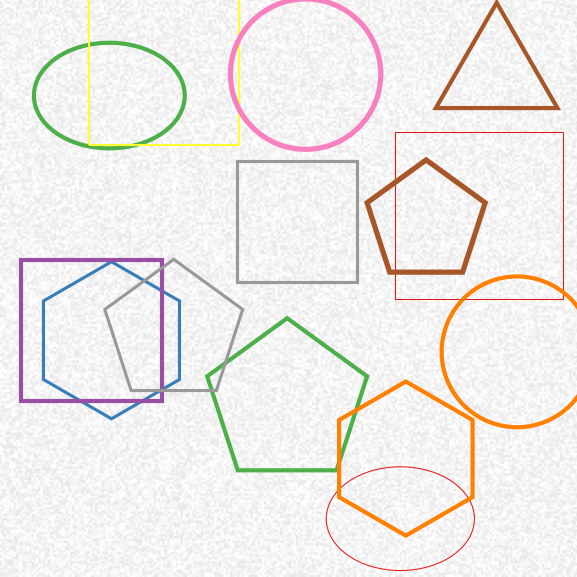[{"shape": "oval", "thickness": 0.5, "radius": 0.64, "center": [0.693, 0.101]}, {"shape": "square", "thickness": 0.5, "radius": 0.73, "center": [0.83, 0.626]}, {"shape": "hexagon", "thickness": 1.5, "radius": 0.68, "center": [0.193, 0.41]}, {"shape": "pentagon", "thickness": 2, "radius": 0.73, "center": [0.497, 0.303]}, {"shape": "oval", "thickness": 2, "radius": 0.65, "center": [0.189, 0.834]}, {"shape": "square", "thickness": 2, "radius": 0.61, "center": [0.159, 0.427]}, {"shape": "hexagon", "thickness": 2, "radius": 0.67, "center": [0.703, 0.205]}, {"shape": "circle", "thickness": 2, "radius": 0.65, "center": [0.895, 0.39]}, {"shape": "square", "thickness": 1, "radius": 0.65, "center": [0.284, 0.878]}, {"shape": "pentagon", "thickness": 2.5, "radius": 0.54, "center": [0.738, 0.615]}, {"shape": "triangle", "thickness": 2, "radius": 0.61, "center": [0.86, 0.873]}, {"shape": "circle", "thickness": 2.5, "radius": 0.65, "center": [0.529, 0.871]}, {"shape": "pentagon", "thickness": 1.5, "radius": 0.63, "center": [0.301, 0.424]}, {"shape": "square", "thickness": 1.5, "radius": 0.52, "center": [0.515, 0.615]}]